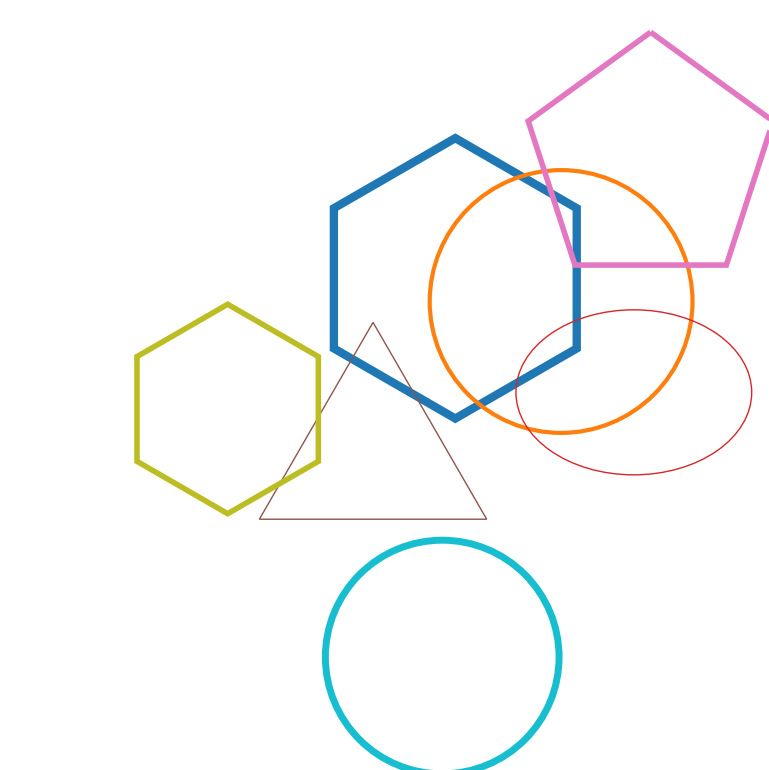[{"shape": "hexagon", "thickness": 3, "radius": 0.91, "center": [0.591, 0.639]}, {"shape": "circle", "thickness": 1.5, "radius": 0.85, "center": [0.729, 0.608]}, {"shape": "oval", "thickness": 0.5, "radius": 0.77, "center": [0.823, 0.49]}, {"shape": "triangle", "thickness": 0.5, "radius": 0.85, "center": [0.484, 0.411]}, {"shape": "pentagon", "thickness": 2, "radius": 0.84, "center": [0.845, 0.791]}, {"shape": "hexagon", "thickness": 2, "radius": 0.68, "center": [0.296, 0.469]}, {"shape": "circle", "thickness": 2.5, "radius": 0.76, "center": [0.574, 0.147]}]